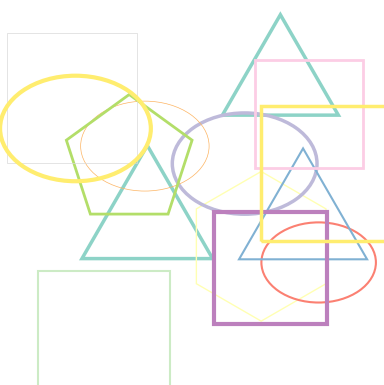[{"shape": "triangle", "thickness": 2.5, "radius": 0.87, "center": [0.728, 0.788]}, {"shape": "triangle", "thickness": 2.5, "radius": 0.98, "center": [0.383, 0.426]}, {"shape": "hexagon", "thickness": 1, "radius": 0.97, "center": [0.678, 0.36]}, {"shape": "oval", "thickness": 2.5, "radius": 0.94, "center": [0.635, 0.575]}, {"shape": "oval", "thickness": 1.5, "radius": 0.74, "center": [0.828, 0.318]}, {"shape": "triangle", "thickness": 1.5, "radius": 0.96, "center": [0.787, 0.422]}, {"shape": "oval", "thickness": 0.5, "radius": 0.83, "center": [0.376, 0.621]}, {"shape": "pentagon", "thickness": 2, "radius": 0.86, "center": [0.336, 0.583]}, {"shape": "square", "thickness": 2, "radius": 0.7, "center": [0.804, 0.705]}, {"shape": "square", "thickness": 0.5, "radius": 0.84, "center": [0.187, 0.746]}, {"shape": "square", "thickness": 3, "radius": 0.73, "center": [0.703, 0.305]}, {"shape": "square", "thickness": 1.5, "radius": 0.86, "center": [0.27, 0.125]}, {"shape": "square", "thickness": 2.5, "radius": 0.87, "center": [0.852, 0.549]}, {"shape": "oval", "thickness": 3, "radius": 0.98, "center": [0.196, 0.666]}]